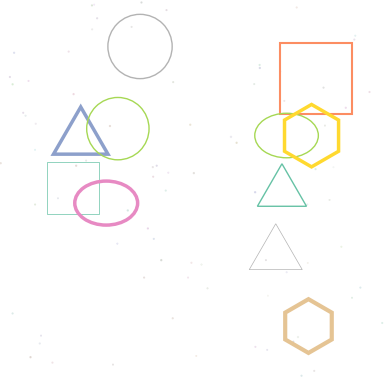[{"shape": "square", "thickness": 0.5, "radius": 0.34, "center": [0.19, 0.512]}, {"shape": "triangle", "thickness": 1, "radius": 0.37, "center": [0.732, 0.501]}, {"shape": "square", "thickness": 1.5, "radius": 0.46, "center": [0.82, 0.796]}, {"shape": "triangle", "thickness": 2.5, "radius": 0.41, "center": [0.21, 0.64]}, {"shape": "oval", "thickness": 2.5, "radius": 0.41, "center": [0.276, 0.473]}, {"shape": "circle", "thickness": 1, "radius": 0.4, "center": [0.306, 0.666]}, {"shape": "oval", "thickness": 1, "radius": 0.41, "center": [0.744, 0.648]}, {"shape": "hexagon", "thickness": 2.5, "radius": 0.41, "center": [0.809, 0.648]}, {"shape": "hexagon", "thickness": 3, "radius": 0.35, "center": [0.801, 0.153]}, {"shape": "triangle", "thickness": 0.5, "radius": 0.4, "center": [0.716, 0.339]}, {"shape": "circle", "thickness": 1, "radius": 0.42, "center": [0.364, 0.879]}]